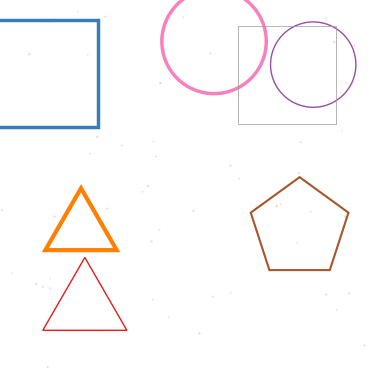[{"shape": "triangle", "thickness": 1, "radius": 0.63, "center": [0.22, 0.205]}, {"shape": "square", "thickness": 2.5, "radius": 0.7, "center": [0.115, 0.809]}, {"shape": "circle", "thickness": 1, "radius": 0.55, "center": [0.814, 0.832]}, {"shape": "triangle", "thickness": 3, "radius": 0.54, "center": [0.21, 0.404]}, {"shape": "pentagon", "thickness": 1.5, "radius": 0.67, "center": [0.778, 0.406]}, {"shape": "circle", "thickness": 2.5, "radius": 0.68, "center": [0.556, 0.892]}, {"shape": "square", "thickness": 0.5, "radius": 0.63, "center": [0.745, 0.806]}]